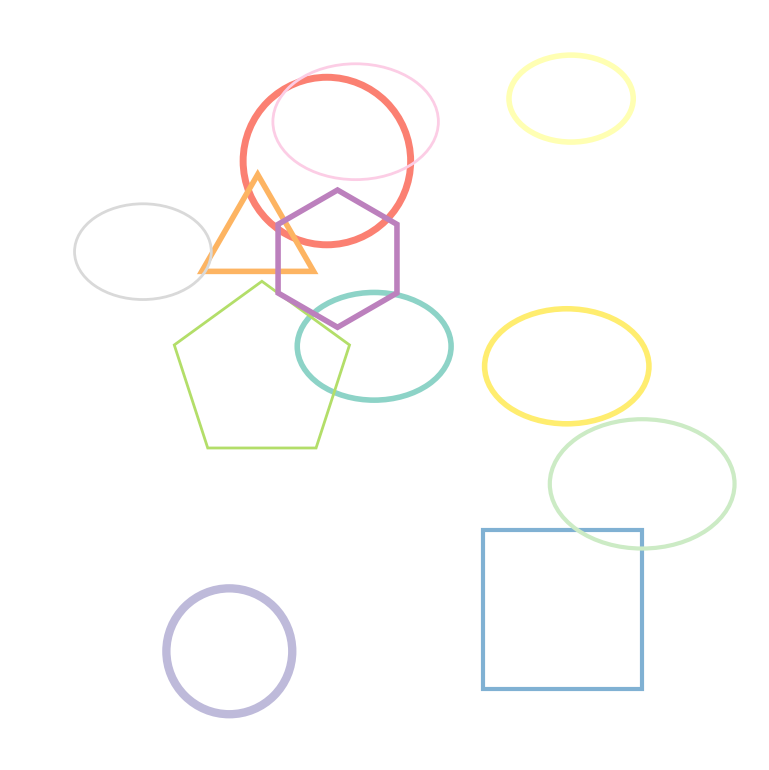[{"shape": "oval", "thickness": 2, "radius": 0.5, "center": [0.486, 0.55]}, {"shape": "oval", "thickness": 2, "radius": 0.4, "center": [0.742, 0.872]}, {"shape": "circle", "thickness": 3, "radius": 0.41, "center": [0.298, 0.154]}, {"shape": "circle", "thickness": 2.5, "radius": 0.54, "center": [0.425, 0.791]}, {"shape": "square", "thickness": 1.5, "radius": 0.52, "center": [0.731, 0.208]}, {"shape": "triangle", "thickness": 2, "radius": 0.42, "center": [0.335, 0.69]}, {"shape": "pentagon", "thickness": 1, "radius": 0.6, "center": [0.34, 0.515]}, {"shape": "oval", "thickness": 1, "radius": 0.54, "center": [0.462, 0.842]}, {"shape": "oval", "thickness": 1, "radius": 0.44, "center": [0.186, 0.673]}, {"shape": "hexagon", "thickness": 2, "radius": 0.45, "center": [0.438, 0.664]}, {"shape": "oval", "thickness": 1.5, "radius": 0.6, "center": [0.834, 0.372]}, {"shape": "oval", "thickness": 2, "radius": 0.53, "center": [0.736, 0.524]}]